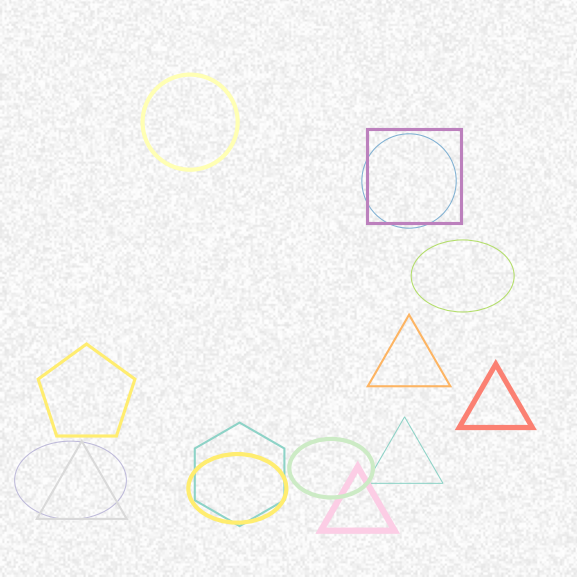[{"shape": "hexagon", "thickness": 1, "radius": 0.45, "center": [0.415, 0.178]}, {"shape": "triangle", "thickness": 0.5, "radius": 0.38, "center": [0.701, 0.201]}, {"shape": "circle", "thickness": 2, "radius": 0.41, "center": [0.329, 0.788]}, {"shape": "oval", "thickness": 0.5, "radius": 0.48, "center": [0.122, 0.168]}, {"shape": "triangle", "thickness": 2.5, "radius": 0.37, "center": [0.858, 0.295]}, {"shape": "circle", "thickness": 0.5, "radius": 0.41, "center": [0.708, 0.686]}, {"shape": "triangle", "thickness": 1, "radius": 0.41, "center": [0.708, 0.372]}, {"shape": "oval", "thickness": 0.5, "radius": 0.45, "center": [0.801, 0.521]}, {"shape": "triangle", "thickness": 3, "radius": 0.37, "center": [0.619, 0.117]}, {"shape": "triangle", "thickness": 1, "radius": 0.45, "center": [0.142, 0.146]}, {"shape": "square", "thickness": 1.5, "radius": 0.41, "center": [0.717, 0.695]}, {"shape": "oval", "thickness": 2, "radius": 0.36, "center": [0.573, 0.188]}, {"shape": "oval", "thickness": 2, "radius": 0.42, "center": [0.411, 0.153]}, {"shape": "pentagon", "thickness": 1.5, "radius": 0.44, "center": [0.15, 0.315]}]